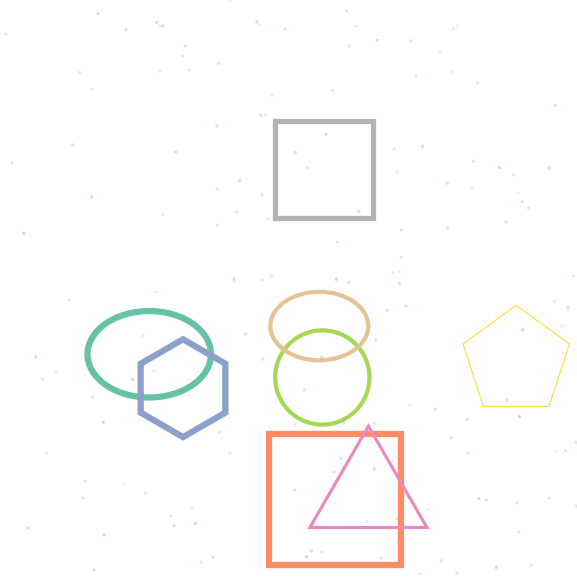[{"shape": "oval", "thickness": 3, "radius": 0.53, "center": [0.258, 0.386]}, {"shape": "square", "thickness": 3, "radius": 0.57, "center": [0.58, 0.134]}, {"shape": "hexagon", "thickness": 3, "radius": 0.42, "center": [0.317, 0.327]}, {"shape": "triangle", "thickness": 1.5, "radius": 0.58, "center": [0.638, 0.144]}, {"shape": "circle", "thickness": 2, "radius": 0.41, "center": [0.558, 0.345]}, {"shape": "pentagon", "thickness": 0.5, "radius": 0.48, "center": [0.894, 0.374]}, {"shape": "oval", "thickness": 2, "radius": 0.42, "center": [0.553, 0.435]}, {"shape": "square", "thickness": 2.5, "radius": 0.42, "center": [0.561, 0.706]}]